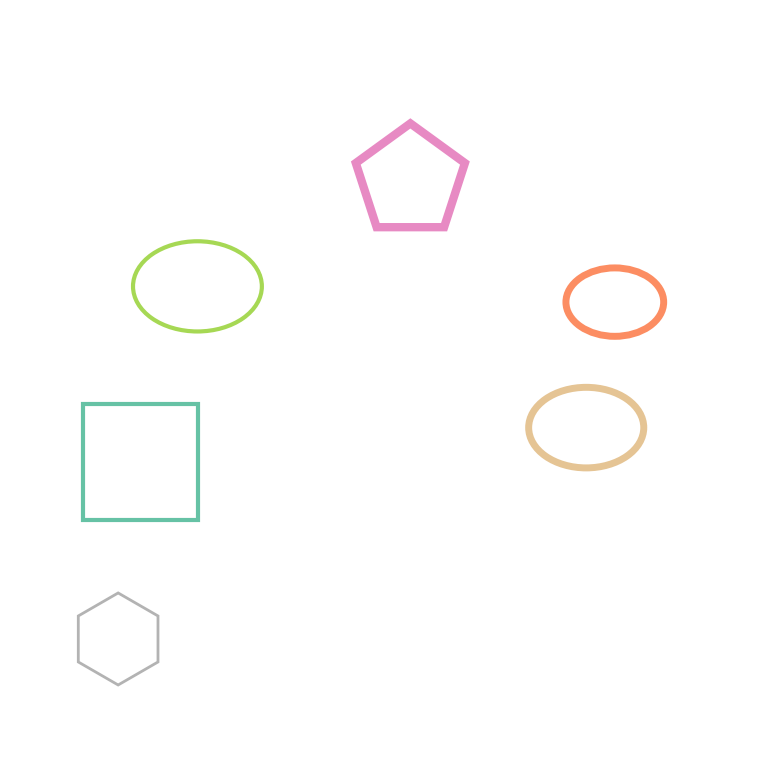[{"shape": "square", "thickness": 1.5, "radius": 0.37, "center": [0.182, 0.4]}, {"shape": "oval", "thickness": 2.5, "radius": 0.32, "center": [0.798, 0.608]}, {"shape": "pentagon", "thickness": 3, "radius": 0.37, "center": [0.533, 0.765]}, {"shape": "oval", "thickness": 1.5, "radius": 0.42, "center": [0.256, 0.628]}, {"shape": "oval", "thickness": 2.5, "radius": 0.37, "center": [0.761, 0.445]}, {"shape": "hexagon", "thickness": 1, "radius": 0.3, "center": [0.153, 0.17]}]